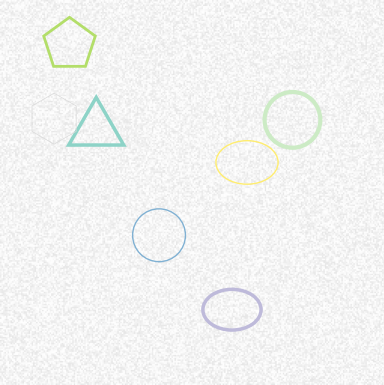[{"shape": "triangle", "thickness": 2.5, "radius": 0.41, "center": [0.25, 0.665]}, {"shape": "oval", "thickness": 2.5, "radius": 0.38, "center": [0.603, 0.196]}, {"shape": "circle", "thickness": 1, "radius": 0.34, "center": [0.413, 0.389]}, {"shape": "pentagon", "thickness": 2, "radius": 0.35, "center": [0.181, 0.885]}, {"shape": "hexagon", "thickness": 0.5, "radius": 0.33, "center": [0.141, 0.692]}, {"shape": "circle", "thickness": 3, "radius": 0.36, "center": [0.76, 0.689]}, {"shape": "oval", "thickness": 1, "radius": 0.4, "center": [0.642, 0.578]}]